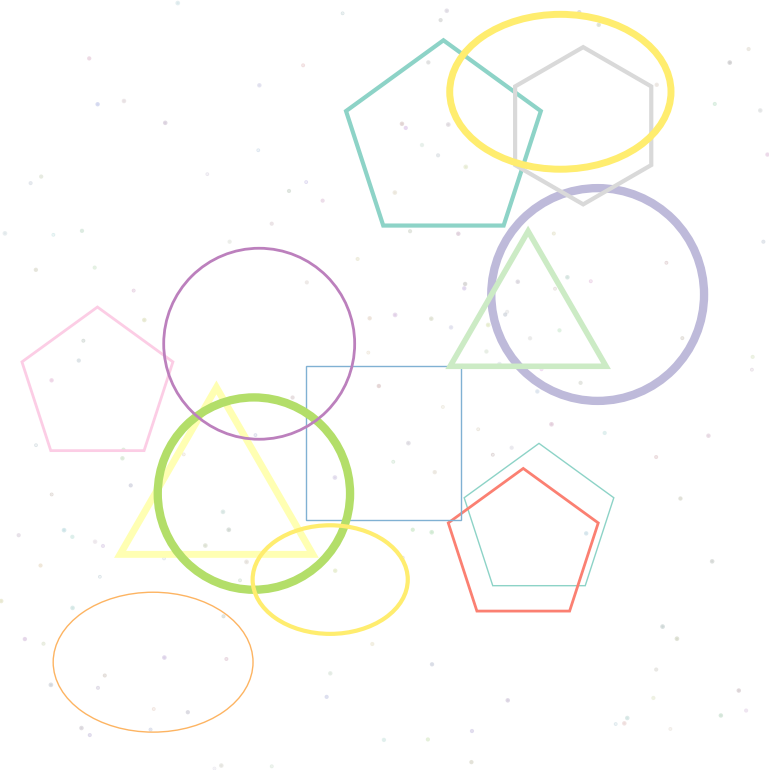[{"shape": "pentagon", "thickness": 1.5, "radius": 0.66, "center": [0.576, 0.815]}, {"shape": "pentagon", "thickness": 0.5, "radius": 0.51, "center": [0.7, 0.322]}, {"shape": "triangle", "thickness": 2.5, "radius": 0.72, "center": [0.281, 0.352]}, {"shape": "circle", "thickness": 3, "radius": 0.69, "center": [0.776, 0.618]}, {"shape": "pentagon", "thickness": 1, "radius": 0.51, "center": [0.68, 0.289]}, {"shape": "square", "thickness": 0.5, "radius": 0.5, "center": [0.498, 0.424]}, {"shape": "oval", "thickness": 0.5, "radius": 0.65, "center": [0.199, 0.14]}, {"shape": "circle", "thickness": 3, "radius": 0.62, "center": [0.33, 0.359]}, {"shape": "pentagon", "thickness": 1, "radius": 0.52, "center": [0.127, 0.498]}, {"shape": "hexagon", "thickness": 1.5, "radius": 0.51, "center": [0.757, 0.837]}, {"shape": "circle", "thickness": 1, "radius": 0.62, "center": [0.337, 0.554]}, {"shape": "triangle", "thickness": 2, "radius": 0.58, "center": [0.686, 0.583]}, {"shape": "oval", "thickness": 1.5, "radius": 0.5, "center": [0.429, 0.247]}, {"shape": "oval", "thickness": 2.5, "radius": 0.72, "center": [0.728, 0.881]}]